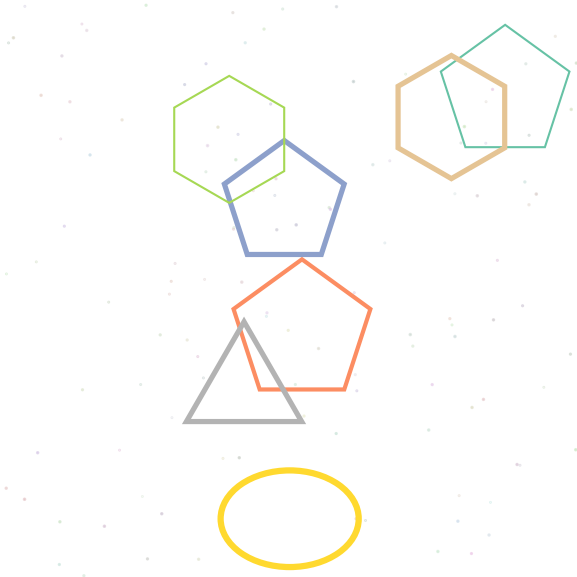[{"shape": "pentagon", "thickness": 1, "radius": 0.59, "center": [0.875, 0.839]}, {"shape": "pentagon", "thickness": 2, "radius": 0.62, "center": [0.523, 0.426]}, {"shape": "pentagon", "thickness": 2.5, "radius": 0.55, "center": [0.492, 0.647]}, {"shape": "hexagon", "thickness": 1, "radius": 0.55, "center": [0.397, 0.758]}, {"shape": "oval", "thickness": 3, "radius": 0.6, "center": [0.502, 0.101]}, {"shape": "hexagon", "thickness": 2.5, "radius": 0.53, "center": [0.782, 0.796]}, {"shape": "triangle", "thickness": 2.5, "radius": 0.58, "center": [0.423, 0.327]}]